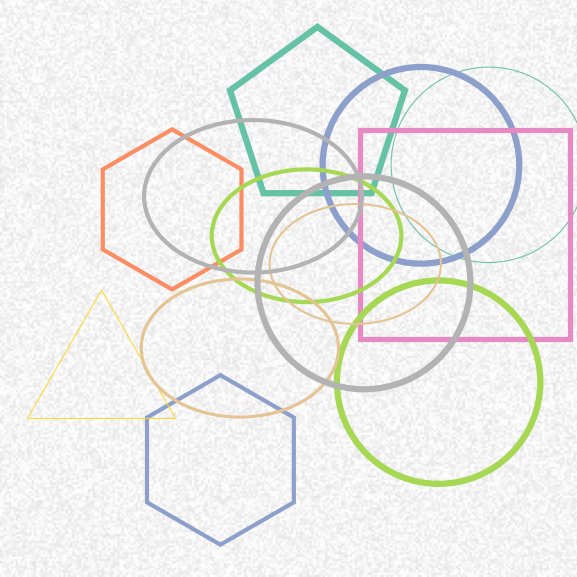[{"shape": "pentagon", "thickness": 3, "radius": 0.8, "center": [0.55, 0.793]}, {"shape": "circle", "thickness": 0.5, "radius": 0.85, "center": [0.847, 0.714]}, {"shape": "hexagon", "thickness": 2, "radius": 0.69, "center": [0.298, 0.637]}, {"shape": "hexagon", "thickness": 2, "radius": 0.73, "center": [0.382, 0.203]}, {"shape": "circle", "thickness": 3, "radius": 0.85, "center": [0.729, 0.713]}, {"shape": "square", "thickness": 2.5, "radius": 0.91, "center": [0.805, 0.593]}, {"shape": "circle", "thickness": 3, "radius": 0.88, "center": [0.76, 0.337]}, {"shape": "oval", "thickness": 2, "radius": 0.82, "center": [0.531, 0.591]}, {"shape": "triangle", "thickness": 0.5, "radius": 0.74, "center": [0.176, 0.349]}, {"shape": "oval", "thickness": 1.5, "radius": 0.85, "center": [0.415, 0.396]}, {"shape": "oval", "thickness": 1, "radius": 0.74, "center": [0.615, 0.542]}, {"shape": "oval", "thickness": 2, "radius": 0.94, "center": [0.438, 0.659]}, {"shape": "circle", "thickness": 3, "radius": 0.92, "center": [0.63, 0.509]}]